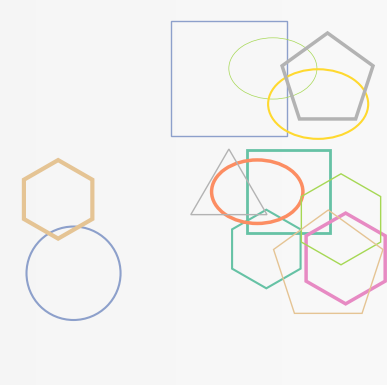[{"shape": "square", "thickness": 2, "radius": 0.54, "center": [0.744, 0.503]}, {"shape": "hexagon", "thickness": 1.5, "radius": 0.51, "center": [0.687, 0.353]}, {"shape": "oval", "thickness": 2.5, "radius": 0.59, "center": [0.664, 0.502]}, {"shape": "square", "thickness": 1, "radius": 0.75, "center": [0.592, 0.796]}, {"shape": "circle", "thickness": 1.5, "radius": 0.61, "center": [0.19, 0.29]}, {"shape": "hexagon", "thickness": 2.5, "radius": 0.59, "center": [0.892, 0.329]}, {"shape": "oval", "thickness": 0.5, "radius": 0.57, "center": [0.704, 0.822]}, {"shape": "hexagon", "thickness": 1, "radius": 0.59, "center": [0.88, 0.43]}, {"shape": "oval", "thickness": 1.5, "radius": 0.65, "center": [0.821, 0.73]}, {"shape": "hexagon", "thickness": 3, "radius": 0.51, "center": [0.15, 0.482]}, {"shape": "pentagon", "thickness": 1, "radius": 0.74, "center": [0.847, 0.306]}, {"shape": "pentagon", "thickness": 2.5, "radius": 0.62, "center": [0.845, 0.791]}, {"shape": "triangle", "thickness": 1, "radius": 0.57, "center": [0.591, 0.499]}]